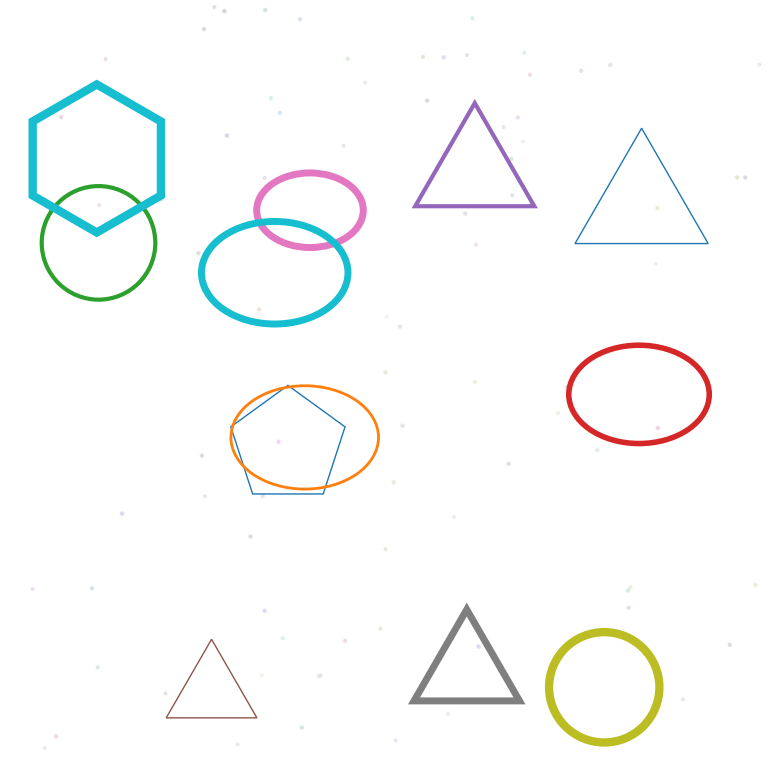[{"shape": "pentagon", "thickness": 0.5, "radius": 0.39, "center": [0.374, 0.422]}, {"shape": "triangle", "thickness": 0.5, "radius": 0.5, "center": [0.833, 0.734]}, {"shape": "oval", "thickness": 1, "radius": 0.48, "center": [0.396, 0.432]}, {"shape": "circle", "thickness": 1.5, "radius": 0.37, "center": [0.128, 0.685]}, {"shape": "oval", "thickness": 2, "radius": 0.46, "center": [0.83, 0.488]}, {"shape": "triangle", "thickness": 1.5, "radius": 0.45, "center": [0.617, 0.777]}, {"shape": "triangle", "thickness": 0.5, "radius": 0.34, "center": [0.275, 0.102]}, {"shape": "oval", "thickness": 2.5, "radius": 0.35, "center": [0.403, 0.727]}, {"shape": "triangle", "thickness": 2.5, "radius": 0.4, "center": [0.606, 0.129]}, {"shape": "circle", "thickness": 3, "radius": 0.36, "center": [0.785, 0.107]}, {"shape": "oval", "thickness": 2.5, "radius": 0.48, "center": [0.357, 0.646]}, {"shape": "hexagon", "thickness": 3, "radius": 0.48, "center": [0.126, 0.794]}]